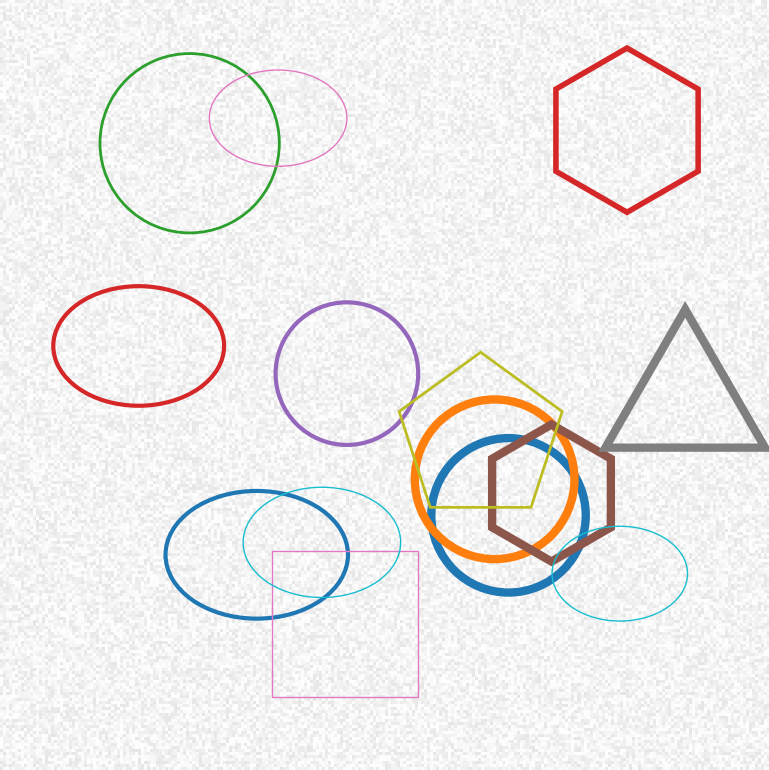[{"shape": "circle", "thickness": 3, "radius": 0.5, "center": [0.66, 0.331]}, {"shape": "oval", "thickness": 1.5, "radius": 0.59, "center": [0.333, 0.279]}, {"shape": "circle", "thickness": 3, "radius": 0.52, "center": [0.642, 0.378]}, {"shape": "circle", "thickness": 1, "radius": 0.58, "center": [0.246, 0.814]}, {"shape": "oval", "thickness": 1.5, "radius": 0.55, "center": [0.18, 0.551]}, {"shape": "hexagon", "thickness": 2, "radius": 0.53, "center": [0.814, 0.831]}, {"shape": "circle", "thickness": 1.5, "radius": 0.46, "center": [0.451, 0.515]}, {"shape": "hexagon", "thickness": 3, "radius": 0.45, "center": [0.716, 0.36]}, {"shape": "oval", "thickness": 0.5, "radius": 0.45, "center": [0.361, 0.847]}, {"shape": "square", "thickness": 0.5, "radius": 0.48, "center": [0.448, 0.19]}, {"shape": "triangle", "thickness": 3, "radius": 0.6, "center": [0.89, 0.478]}, {"shape": "pentagon", "thickness": 1, "radius": 0.56, "center": [0.624, 0.431]}, {"shape": "oval", "thickness": 0.5, "radius": 0.44, "center": [0.805, 0.255]}, {"shape": "oval", "thickness": 0.5, "radius": 0.51, "center": [0.418, 0.296]}]